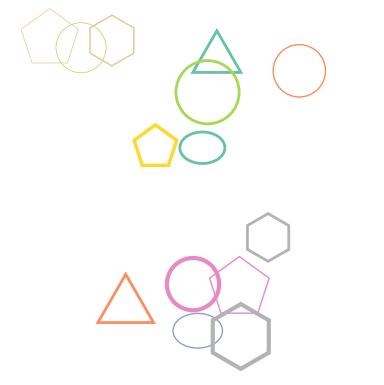[{"shape": "oval", "thickness": 2, "radius": 0.29, "center": [0.526, 0.616]}, {"shape": "triangle", "thickness": 2, "radius": 0.36, "center": [0.563, 0.848]}, {"shape": "circle", "thickness": 1, "radius": 0.34, "center": [0.777, 0.816]}, {"shape": "triangle", "thickness": 2, "radius": 0.42, "center": [0.327, 0.204]}, {"shape": "oval", "thickness": 1, "radius": 0.32, "center": [0.514, 0.141]}, {"shape": "circle", "thickness": 3, "radius": 0.34, "center": [0.501, 0.262]}, {"shape": "pentagon", "thickness": 1, "radius": 0.41, "center": [0.622, 0.252]}, {"shape": "circle", "thickness": 2, "radius": 0.41, "center": [0.539, 0.76]}, {"shape": "circle", "thickness": 0.5, "radius": 0.33, "center": [0.21, 0.876]}, {"shape": "pentagon", "thickness": 2.5, "radius": 0.29, "center": [0.404, 0.618]}, {"shape": "pentagon", "thickness": 0.5, "radius": 0.39, "center": [0.129, 0.9]}, {"shape": "hexagon", "thickness": 1, "radius": 0.33, "center": [0.291, 0.895]}, {"shape": "hexagon", "thickness": 3, "radius": 0.42, "center": [0.625, 0.126]}, {"shape": "hexagon", "thickness": 2, "radius": 0.31, "center": [0.696, 0.383]}]